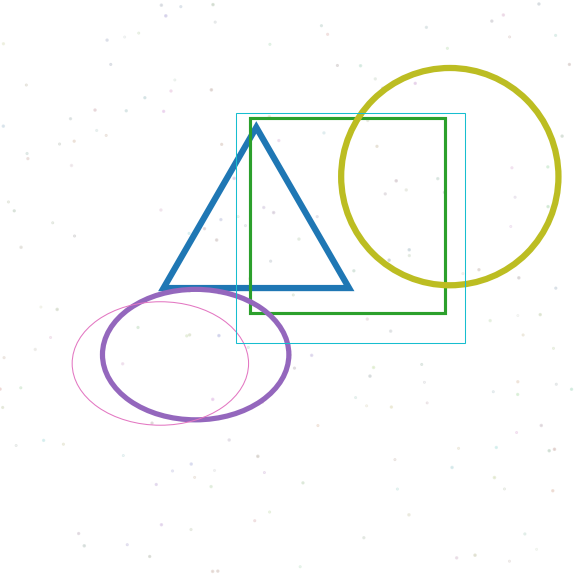[{"shape": "triangle", "thickness": 3, "radius": 0.93, "center": [0.444, 0.593]}, {"shape": "square", "thickness": 1.5, "radius": 0.84, "center": [0.602, 0.625]}, {"shape": "oval", "thickness": 2.5, "radius": 0.81, "center": [0.339, 0.385]}, {"shape": "oval", "thickness": 0.5, "radius": 0.76, "center": [0.278, 0.37]}, {"shape": "circle", "thickness": 3, "radius": 0.94, "center": [0.779, 0.693]}, {"shape": "square", "thickness": 0.5, "radius": 0.99, "center": [0.607, 0.604]}]